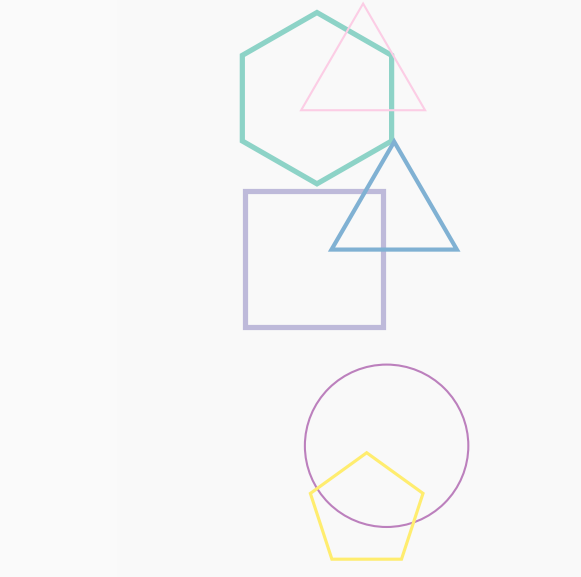[{"shape": "hexagon", "thickness": 2.5, "radius": 0.74, "center": [0.545, 0.829]}, {"shape": "square", "thickness": 2.5, "radius": 0.59, "center": [0.54, 0.55]}, {"shape": "triangle", "thickness": 2, "radius": 0.62, "center": [0.678, 0.629]}, {"shape": "triangle", "thickness": 1, "radius": 0.62, "center": [0.625, 0.87]}, {"shape": "circle", "thickness": 1, "radius": 0.7, "center": [0.665, 0.227]}, {"shape": "pentagon", "thickness": 1.5, "radius": 0.51, "center": [0.631, 0.113]}]